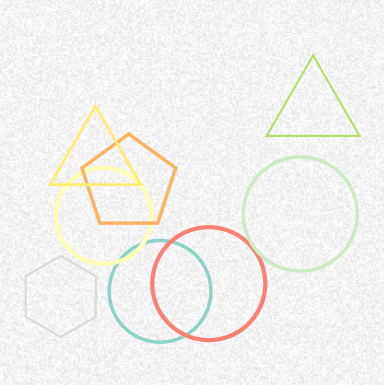[{"shape": "circle", "thickness": 2.5, "radius": 0.66, "center": [0.416, 0.243]}, {"shape": "circle", "thickness": 3, "radius": 0.62, "center": [0.269, 0.439]}, {"shape": "circle", "thickness": 3, "radius": 0.73, "center": [0.542, 0.263]}, {"shape": "pentagon", "thickness": 2.5, "radius": 0.64, "center": [0.335, 0.524]}, {"shape": "triangle", "thickness": 1.5, "radius": 0.7, "center": [0.813, 0.717]}, {"shape": "hexagon", "thickness": 1.5, "radius": 0.53, "center": [0.158, 0.23]}, {"shape": "circle", "thickness": 2.5, "radius": 0.74, "center": [0.78, 0.444]}, {"shape": "triangle", "thickness": 2, "radius": 0.68, "center": [0.248, 0.588]}]